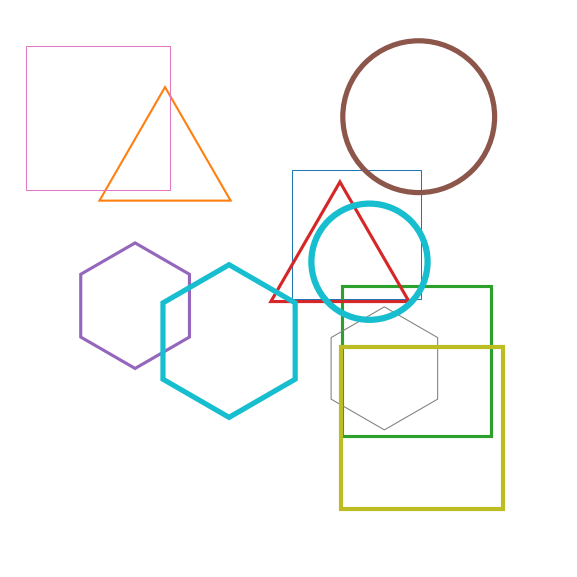[{"shape": "square", "thickness": 0.5, "radius": 0.56, "center": [0.618, 0.593]}, {"shape": "triangle", "thickness": 1, "radius": 0.66, "center": [0.286, 0.717]}, {"shape": "square", "thickness": 1.5, "radius": 0.65, "center": [0.721, 0.374]}, {"shape": "triangle", "thickness": 1.5, "radius": 0.69, "center": [0.589, 0.546]}, {"shape": "hexagon", "thickness": 1.5, "radius": 0.54, "center": [0.234, 0.47]}, {"shape": "circle", "thickness": 2.5, "radius": 0.66, "center": [0.725, 0.797]}, {"shape": "square", "thickness": 0.5, "radius": 0.62, "center": [0.17, 0.794]}, {"shape": "hexagon", "thickness": 0.5, "radius": 0.53, "center": [0.666, 0.361]}, {"shape": "square", "thickness": 2, "radius": 0.7, "center": [0.731, 0.259]}, {"shape": "hexagon", "thickness": 2.5, "radius": 0.66, "center": [0.397, 0.409]}, {"shape": "circle", "thickness": 3, "radius": 0.5, "center": [0.64, 0.546]}]